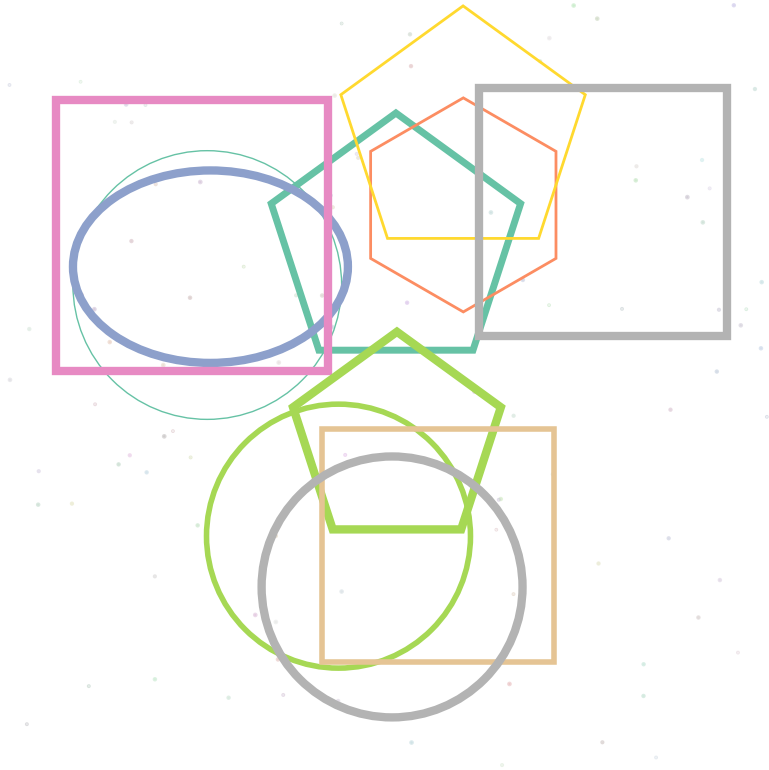[{"shape": "circle", "thickness": 0.5, "radius": 0.87, "center": [0.269, 0.63]}, {"shape": "pentagon", "thickness": 2.5, "radius": 0.85, "center": [0.514, 0.683]}, {"shape": "hexagon", "thickness": 1, "radius": 0.69, "center": [0.602, 0.734]}, {"shape": "oval", "thickness": 3, "radius": 0.89, "center": [0.273, 0.654]}, {"shape": "square", "thickness": 3, "radius": 0.88, "center": [0.25, 0.694]}, {"shape": "pentagon", "thickness": 3, "radius": 0.71, "center": [0.515, 0.427]}, {"shape": "circle", "thickness": 2, "radius": 0.86, "center": [0.44, 0.304]}, {"shape": "pentagon", "thickness": 1, "radius": 0.83, "center": [0.601, 0.825]}, {"shape": "square", "thickness": 2, "radius": 0.75, "center": [0.569, 0.292]}, {"shape": "circle", "thickness": 3, "radius": 0.85, "center": [0.509, 0.238]}, {"shape": "square", "thickness": 3, "radius": 0.81, "center": [0.783, 0.724]}]